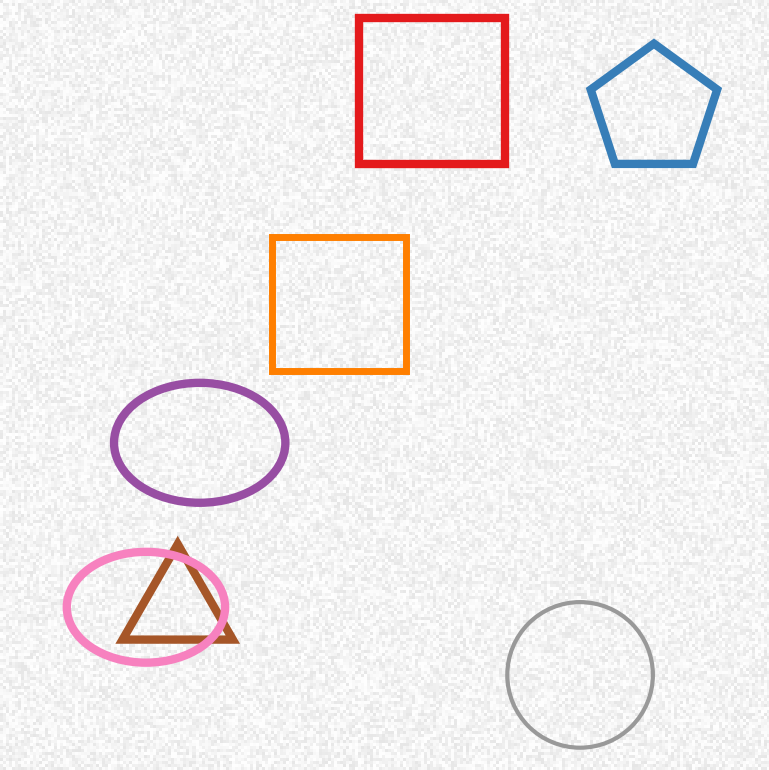[{"shape": "square", "thickness": 3, "radius": 0.48, "center": [0.561, 0.882]}, {"shape": "pentagon", "thickness": 3, "radius": 0.43, "center": [0.849, 0.857]}, {"shape": "oval", "thickness": 3, "radius": 0.56, "center": [0.259, 0.425]}, {"shape": "square", "thickness": 2.5, "radius": 0.44, "center": [0.44, 0.605]}, {"shape": "triangle", "thickness": 3, "radius": 0.41, "center": [0.231, 0.211]}, {"shape": "oval", "thickness": 3, "radius": 0.51, "center": [0.19, 0.211]}, {"shape": "circle", "thickness": 1.5, "radius": 0.47, "center": [0.753, 0.124]}]